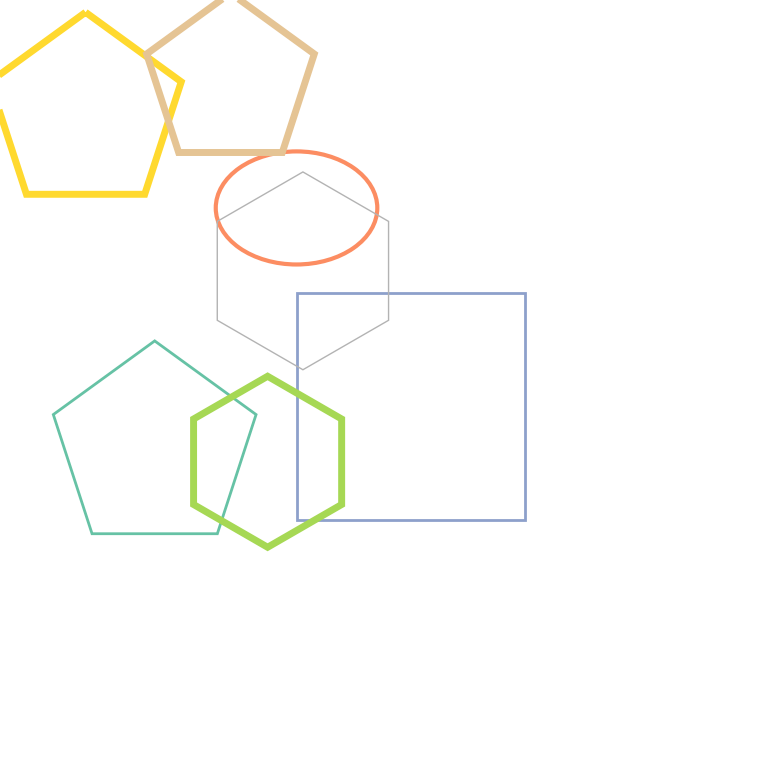[{"shape": "pentagon", "thickness": 1, "radius": 0.69, "center": [0.201, 0.419]}, {"shape": "oval", "thickness": 1.5, "radius": 0.52, "center": [0.385, 0.73]}, {"shape": "square", "thickness": 1, "radius": 0.74, "center": [0.534, 0.472]}, {"shape": "hexagon", "thickness": 2.5, "radius": 0.56, "center": [0.348, 0.4]}, {"shape": "pentagon", "thickness": 2.5, "radius": 0.65, "center": [0.111, 0.853]}, {"shape": "pentagon", "thickness": 2.5, "radius": 0.57, "center": [0.299, 0.895]}, {"shape": "hexagon", "thickness": 0.5, "radius": 0.64, "center": [0.393, 0.648]}]